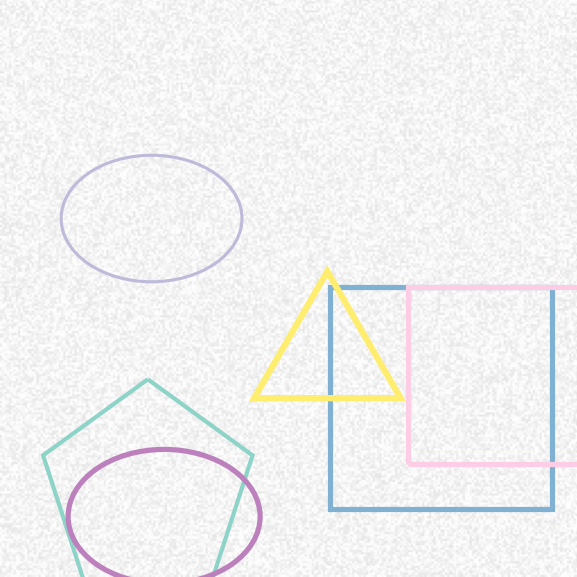[{"shape": "pentagon", "thickness": 2, "radius": 0.95, "center": [0.256, 0.152]}, {"shape": "oval", "thickness": 1.5, "radius": 0.78, "center": [0.262, 0.621]}, {"shape": "square", "thickness": 2.5, "radius": 0.96, "center": [0.764, 0.31]}, {"shape": "square", "thickness": 2.5, "radius": 0.76, "center": [0.86, 0.349]}, {"shape": "oval", "thickness": 2.5, "radius": 0.83, "center": [0.284, 0.105]}, {"shape": "triangle", "thickness": 3, "radius": 0.73, "center": [0.567, 0.383]}]